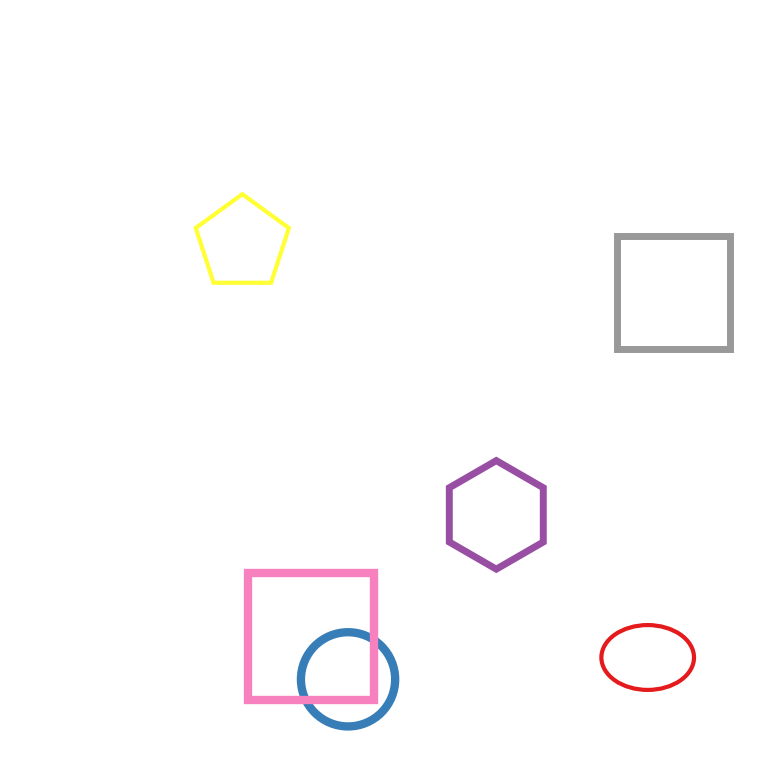[{"shape": "oval", "thickness": 1.5, "radius": 0.3, "center": [0.841, 0.146]}, {"shape": "circle", "thickness": 3, "radius": 0.31, "center": [0.452, 0.118]}, {"shape": "hexagon", "thickness": 2.5, "radius": 0.35, "center": [0.645, 0.331]}, {"shape": "pentagon", "thickness": 1.5, "radius": 0.32, "center": [0.315, 0.684]}, {"shape": "square", "thickness": 3, "radius": 0.41, "center": [0.404, 0.174]}, {"shape": "square", "thickness": 2.5, "radius": 0.37, "center": [0.874, 0.62]}]